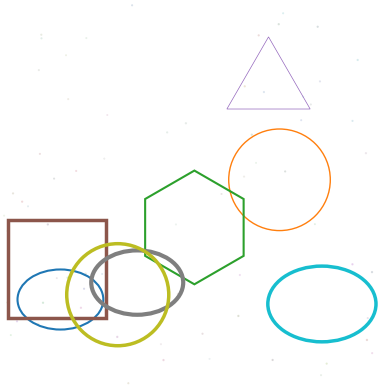[{"shape": "oval", "thickness": 1.5, "radius": 0.56, "center": [0.157, 0.222]}, {"shape": "circle", "thickness": 1, "radius": 0.66, "center": [0.726, 0.533]}, {"shape": "hexagon", "thickness": 1.5, "radius": 0.74, "center": [0.505, 0.409]}, {"shape": "triangle", "thickness": 0.5, "radius": 0.62, "center": [0.697, 0.779]}, {"shape": "square", "thickness": 2.5, "radius": 0.63, "center": [0.147, 0.302]}, {"shape": "oval", "thickness": 3, "radius": 0.6, "center": [0.356, 0.266]}, {"shape": "circle", "thickness": 2.5, "radius": 0.66, "center": [0.306, 0.235]}, {"shape": "oval", "thickness": 2.5, "radius": 0.7, "center": [0.836, 0.21]}]